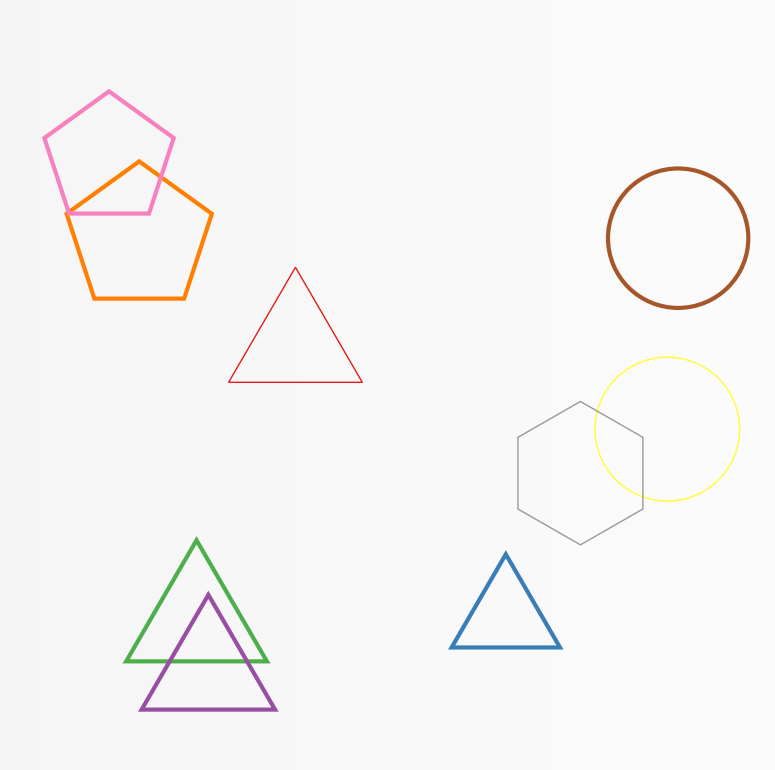[{"shape": "triangle", "thickness": 0.5, "radius": 0.5, "center": [0.381, 0.553]}, {"shape": "triangle", "thickness": 1.5, "radius": 0.4, "center": [0.653, 0.199]}, {"shape": "triangle", "thickness": 1.5, "radius": 0.52, "center": [0.254, 0.194]}, {"shape": "triangle", "thickness": 1.5, "radius": 0.5, "center": [0.269, 0.128]}, {"shape": "pentagon", "thickness": 1.5, "radius": 0.49, "center": [0.18, 0.692]}, {"shape": "circle", "thickness": 0.5, "radius": 0.47, "center": [0.861, 0.443]}, {"shape": "circle", "thickness": 1.5, "radius": 0.45, "center": [0.875, 0.691]}, {"shape": "pentagon", "thickness": 1.5, "radius": 0.44, "center": [0.141, 0.794]}, {"shape": "hexagon", "thickness": 0.5, "radius": 0.47, "center": [0.749, 0.385]}]